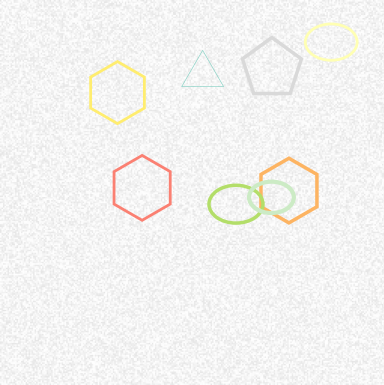[{"shape": "triangle", "thickness": 0.5, "radius": 0.31, "center": [0.526, 0.806]}, {"shape": "oval", "thickness": 2, "radius": 0.34, "center": [0.86, 0.891]}, {"shape": "hexagon", "thickness": 2, "radius": 0.42, "center": [0.369, 0.512]}, {"shape": "hexagon", "thickness": 2.5, "radius": 0.42, "center": [0.751, 0.505]}, {"shape": "oval", "thickness": 2.5, "radius": 0.35, "center": [0.613, 0.47]}, {"shape": "pentagon", "thickness": 2.5, "radius": 0.4, "center": [0.706, 0.822]}, {"shape": "oval", "thickness": 3, "radius": 0.29, "center": [0.705, 0.487]}, {"shape": "hexagon", "thickness": 2, "radius": 0.4, "center": [0.305, 0.759]}]